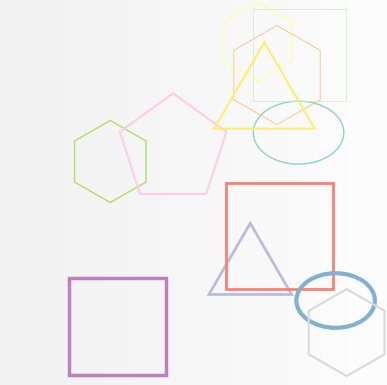[{"shape": "oval", "thickness": 1, "radius": 0.58, "center": [0.771, 0.655]}, {"shape": "hexagon", "thickness": 1, "radius": 0.51, "center": [0.665, 0.892]}, {"shape": "triangle", "thickness": 2, "radius": 0.62, "center": [0.646, 0.297]}, {"shape": "square", "thickness": 2, "radius": 0.69, "center": [0.722, 0.387]}, {"shape": "oval", "thickness": 3, "radius": 0.51, "center": [0.866, 0.219]}, {"shape": "hexagon", "thickness": 0.5, "radius": 0.64, "center": [0.715, 0.805]}, {"shape": "hexagon", "thickness": 1, "radius": 0.53, "center": [0.285, 0.581]}, {"shape": "pentagon", "thickness": 1.5, "radius": 0.72, "center": [0.447, 0.613]}, {"shape": "hexagon", "thickness": 1.5, "radius": 0.56, "center": [0.894, 0.136]}, {"shape": "square", "thickness": 2.5, "radius": 0.63, "center": [0.303, 0.151]}, {"shape": "square", "thickness": 0.5, "radius": 0.6, "center": [0.773, 0.857]}, {"shape": "triangle", "thickness": 1.5, "radius": 0.75, "center": [0.682, 0.741]}]